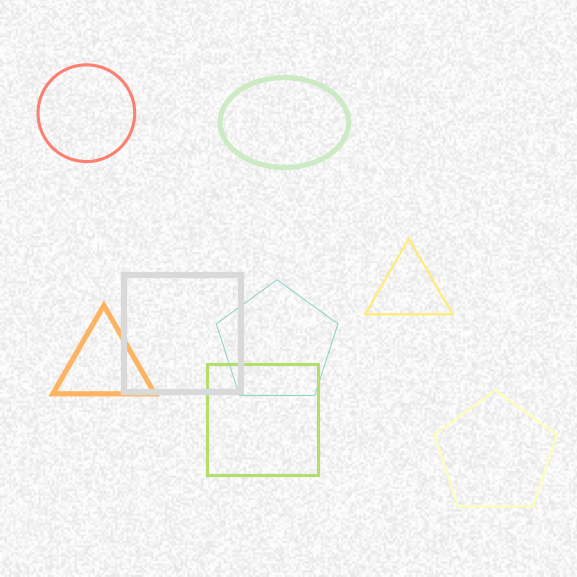[{"shape": "pentagon", "thickness": 0.5, "radius": 0.55, "center": [0.48, 0.404]}, {"shape": "pentagon", "thickness": 1, "radius": 0.56, "center": [0.858, 0.212]}, {"shape": "circle", "thickness": 1.5, "radius": 0.42, "center": [0.15, 0.803]}, {"shape": "triangle", "thickness": 2.5, "radius": 0.51, "center": [0.18, 0.368]}, {"shape": "square", "thickness": 1.5, "radius": 0.48, "center": [0.455, 0.273]}, {"shape": "square", "thickness": 3, "radius": 0.51, "center": [0.316, 0.422]}, {"shape": "oval", "thickness": 2.5, "radius": 0.56, "center": [0.492, 0.787]}, {"shape": "triangle", "thickness": 1, "radius": 0.44, "center": [0.708, 0.499]}]